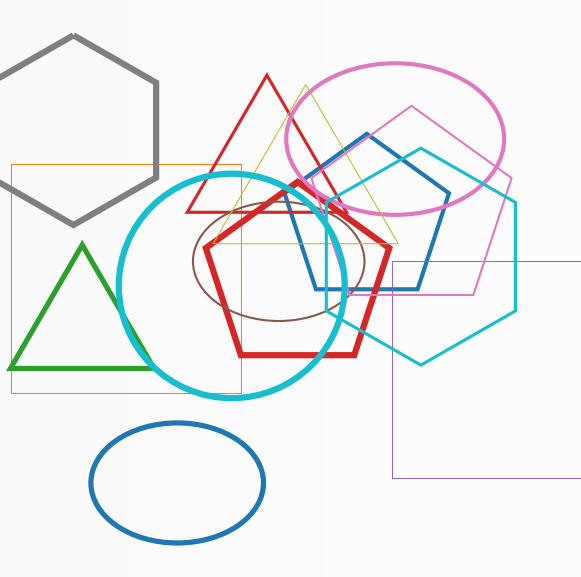[{"shape": "pentagon", "thickness": 2, "radius": 0.74, "center": [0.631, 0.619]}, {"shape": "oval", "thickness": 2.5, "radius": 0.74, "center": [0.305, 0.163]}, {"shape": "square", "thickness": 0.5, "radius": 0.99, "center": [0.216, 0.517]}, {"shape": "triangle", "thickness": 2.5, "radius": 0.71, "center": [0.141, 0.432]}, {"shape": "pentagon", "thickness": 3, "radius": 0.83, "center": [0.512, 0.518]}, {"shape": "triangle", "thickness": 1.5, "radius": 0.79, "center": [0.459, 0.711]}, {"shape": "square", "thickness": 0.5, "radius": 0.94, "center": [0.862, 0.359]}, {"shape": "oval", "thickness": 1, "radius": 0.74, "center": [0.48, 0.547]}, {"shape": "pentagon", "thickness": 1, "radius": 0.91, "center": [0.708, 0.635]}, {"shape": "oval", "thickness": 2, "radius": 0.94, "center": [0.68, 0.758]}, {"shape": "hexagon", "thickness": 3, "radius": 0.82, "center": [0.126, 0.774]}, {"shape": "triangle", "thickness": 0.5, "radius": 0.92, "center": [0.526, 0.669]}, {"shape": "hexagon", "thickness": 1.5, "radius": 0.94, "center": [0.724, 0.555]}, {"shape": "circle", "thickness": 3, "radius": 0.97, "center": [0.399, 0.504]}]